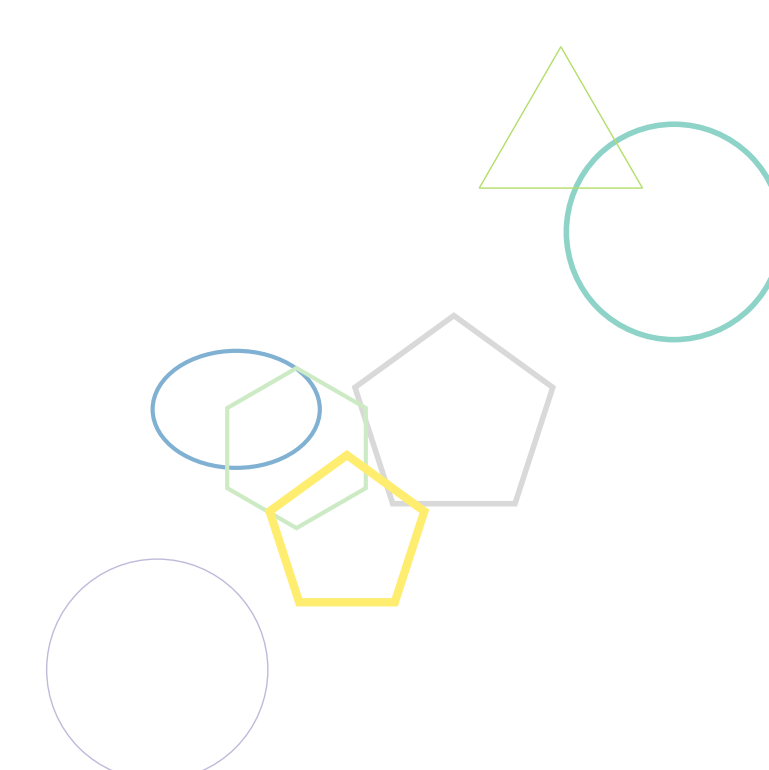[{"shape": "circle", "thickness": 2, "radius": 0.7, "center": [0.875, 0.699]}, {"shape": "circle", "thickness": 0.5, "radius": 0.72, "center": [0.204, 0.13]}, {"shape": "oval", "thickness": 1.5, "radius": 0.54, "center": [0.307, 0.468]}, {"shape": "triangle", "thickness": 0.5, "radius": 0.61, "center": [0.728, 0.817]}, {"shape": "pentagon", "thickness": 2, "radius": 0.68, "center": [0.589, 0.455]}, {"shape": "hexagon", "thickness": 1.5, "radius": 0.52, "center": [0.385, 0.418]}, {"shape": "pentagon", "thickness": 3, "radius": 0.53, "center": [0.451, 0.303]}]